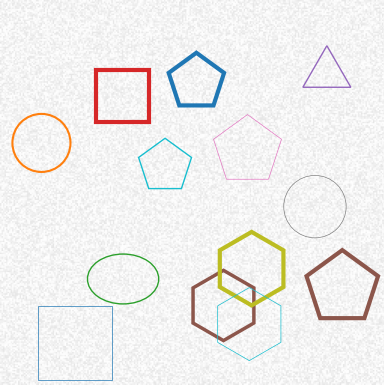[{"shape": "pentagon", "thickness": 3, "radius": 0.38, "center": [0.51, 0.787]}, {"shape": "square", "thickness": 0.5, "radius": 0.48, "center": [0.194, 0.109]}, {"shape": "circle", "thickness": 1.5, "radius": 0.38, "center": [0.108, 0.629]}, {"shape": "oval", "thickness": 1, "radius": 0.46, "center": [0.32, 0.275]}, {"shape": "square", "thickness": 3, "radius": 0.34, "center": [0.318, 0.751]}, {"shape": "triangle", "thickness": 1, "radius": 0.36, "center": [0.849, 0.809]}, {"shape": "hexagon", "thickness": 2.5, "radius": 0.46, "center": [0.58, 0.207]}, {"shape": "pentagon", "thickness": 3, "radius": 0.49, "center": [0.889, 0.253]}, {"shape": "pentagon", "thickness": 0.5, "radius": 0.46, "center": [0.643, 0.61]}, {"shape": "circle", "thickness": 0.5, "radius": 0.41, "center": [0.818, 0.463]}, {"shape": "hexagon", "thickness": 3, "radius": 0.48, "center": [0.654, 0.302]}, {"shape": "hexagon", "thickness": 0.5, "radius": 0.47, "center": [0.648, 0.158]}, {"shape": "pentagon", "thickness": 1, "radius": 0.36, "center": [0.429, 0.569]}]